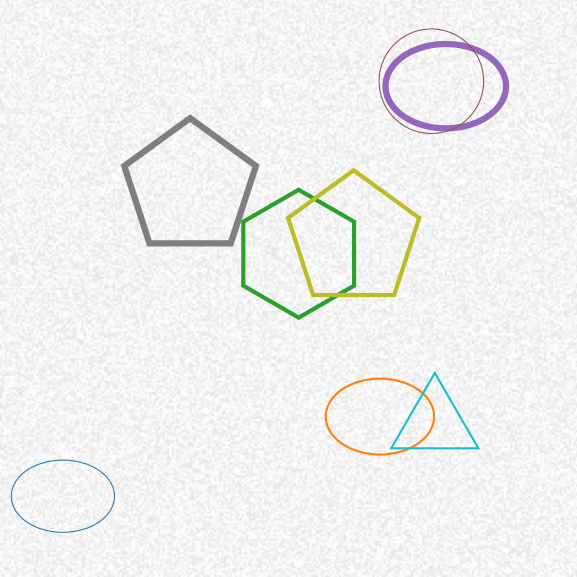[{"shape": "oval", "thickness": 0.5, "radius": 0.45, "center": [0.109, 0.14]}, {"shape": "oval", "thickness": 1, "radius": 0.47, "center": [0.658, 0.278]}, {"shape": "hexagon", "thickness": 2, "radius": 0.55, "center": [0.517, 0.56]}, {"shape": "oval", "thickness": 3, "radius": 0.52, "center": [0.772, 0.85]}, {"shape": "circle", "thickness": 0.5, "radius": 0.45, "center": [0.747, 0.858]}, {"shape": "pentagon", "thickness": 3, "radius": 0.6, "center": [0.329, 0.675]}, {"shape": "pentagon", "thickness": 2, "radius": 0.6, "center": [0.612, 0.585]}, {"shape": "triangle", "thickness": 1, "radius": 0.44, "center": [0.753, 0.266]}]